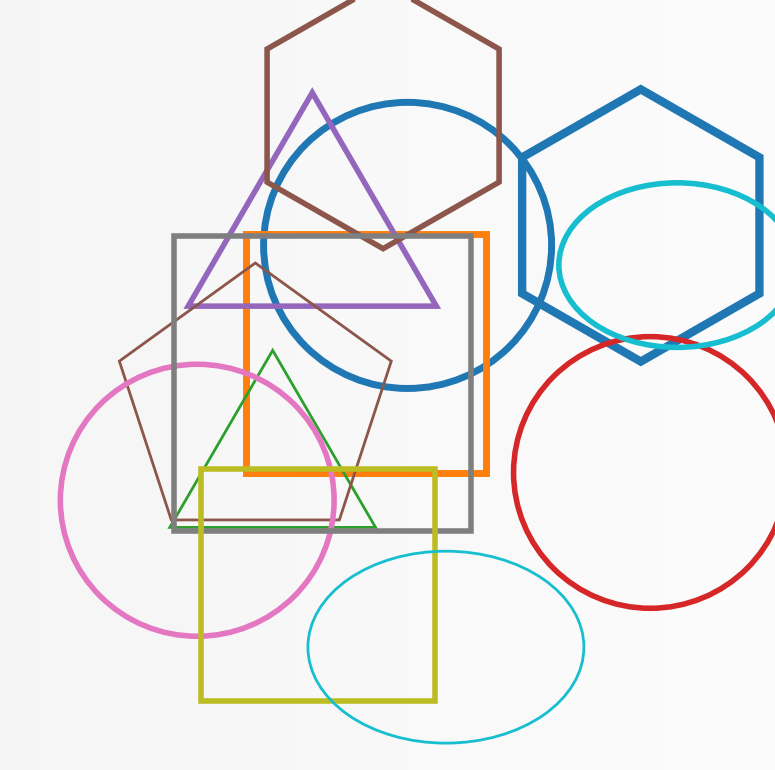[{"shape": "circle", "thickness": 2.5, "radius": 0.93, "center": [0.526, 0.681]}, {"shape": "hexagon", "thickness": 3, "radius": 0.88, "center": [0.827, 0.707]}, {"shape": "square", "thickness": 2.5, "radius": 0.78, "center": [0.472, 0.541]}, {"shape": "triangle", "thickness": 1, "radius": 0.77, "center": [0.352, 0.392]}, {"shape": "circle", "thickness": 2, "radius": 0.88, "center": [0.839, 0.386]}, {"shape": "triangle", "thickness": 2, "radius": 0.92, "center": [0.403, 0.695]}, {"shape": "pentagon", "thickness": 1, "radius": 0.92, "center": [0.329, 0.474]}, {"shape": "hexagon", "thickness": 2, "radius": 0.86, "center": [0.494, 0.85]}, {"shape": "circle", "thickness": 2, "radius": 0.88, "center": [0.254, 0.35]}, {"shape": "square", "thickness": 2, "radius": 0.96, "center": [0.416, 0.502]}, {"shape": "square", "thickness": 2, "radius": 0.75, "center": [0.41, 0.24]}, {"shape": "oval", "thickness": 1, "radius": 0.89, "center": [0.575, 0.16]}, {"shape": "oval", "thickness": 2, "radius": 0.76, "center": [0.874, 0.656]}]